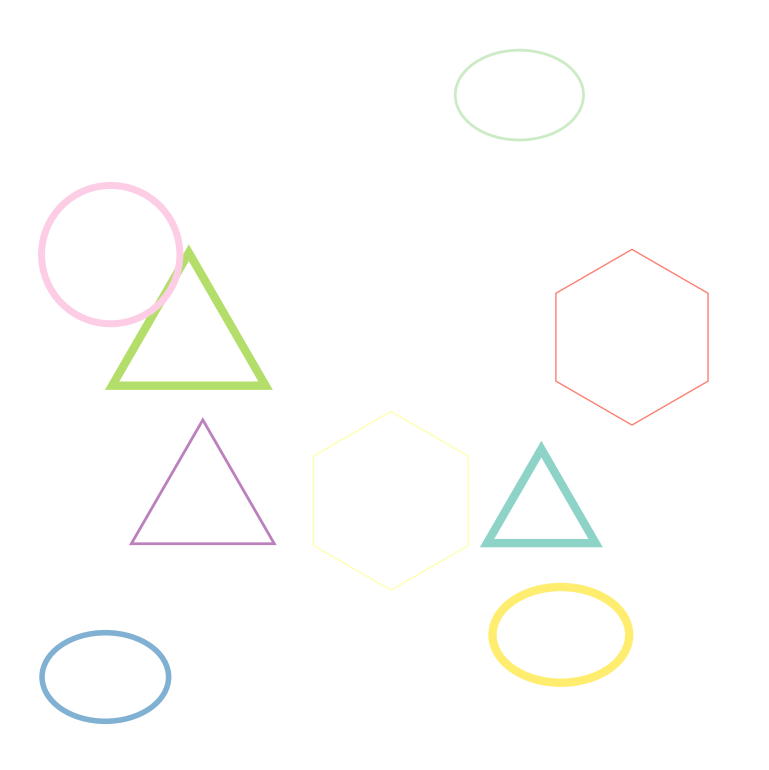[{"shape": "triangle", "thickness": 3, "radius": 0.41, "center": [0.703, 0.335]}, {"shape": "hexagon", "thickness": 0.5, "radius": 0.58, "center": [0.508, 0.35]}, {"shape": "hexagon", "thickness": 0.5, "radius": 0.57, "center": [0.821, 0.562]}, {"shape": "oval", "thickness": 2, "radius": 0.41, "center": [0.137, 0.121]}, {"shape": "triangle", "thickness": 3, "radius": 0.58, "center": [0.245, 0.557]}, {"shape": "circle", "thickness": 2.5, "radius": 0.45, "center": [0.144, 0.669]}, {"shape": "triangle", "thickness": 1, "radius": 0.54, "center": [0.263, 0.347]}, {"shape": "oval", "thickness": 1, "radius": 0.42, "center": [0.675, 0.877]}, {"shape": "oval", "thickness": 3, "radius": 0.44, "center": [0.728, 0.175]}]